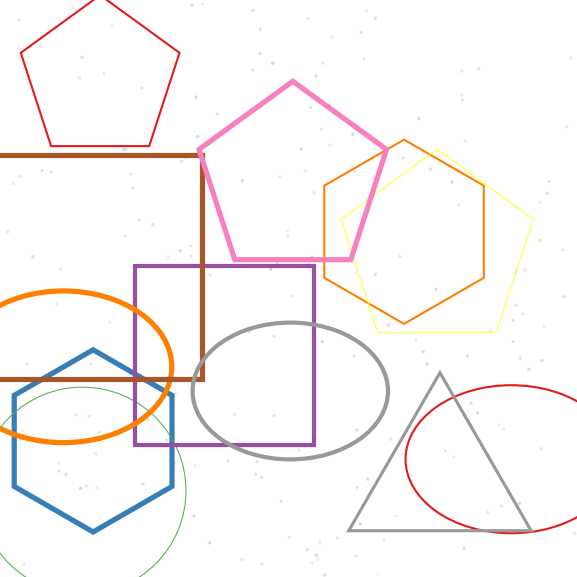[{"shape": "pentagon", "thickness": 1, "radius": 0.72, "center": [0.173, 0.863]}, {"shape": "oval", "thickness": 1, "radius": 0.92, "center": [0.885, 0.204]}, {"shape": "hexagon", "thickness": 2.5, "radius": 0.79, "center": [0.161, 0.236]}, {"shape": "circle", "thickness": 0.5, "radius": 0.9, "center": [0.143, 0.15]}, {"shape": "square", "thickness": 2, "radius": 0.77, "center": [0.389, 0.383]}, {"shape": "hexagon", "thickness": 1, "radius": 0.8, "center": [0.7, 0.598]}, {"shape": "oval", "thickness": 2.5, "radius": 0.94, "center": [0.11, 0.364]}, {"shape": "pentagon", "thickness": 0.5, "radius": 0.88, "center": [0.757, 0.565]}, {"shape": "square", "thickness": 2.5, "radius": 0.97, "center": [0.156, 0.537]}, {"shape": "pentagon", "thickness": 2.5, "radius": 0.85, "center": [0.507, 0.688]}, {"shape": "triangle", "thickness": 1.5, "radius": 0.91, "center": [0.762, 0.171]}, {"shape": "oval", "thickness": 2, "radius": 0.85, "center": [0.503, 0.322]}]